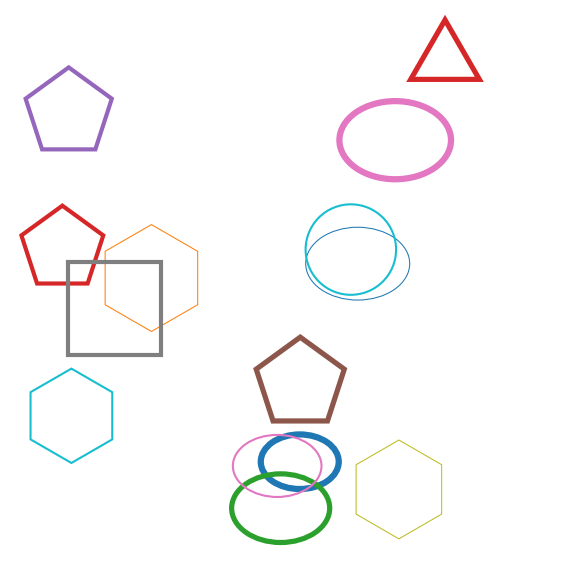[{"shape": "oval", "thickness": 0.5, "radius": 0.45, "center": [0.619, 0.543]}, {"shape": "oval", "thickness": 3, "radius": 0.34, "center": [0.519, 0.2]}, {"shape": "hexagon", "thickness": 0.5, "radius": 0.46, "center": [0.262, 0.518]}, {"shape": "oval", "thickness": 2.5, "radius": 0.42, "center": [0.486, 0.119]}, {"shape": "pentagon", "thickness": 2, "radius": 0.37, "center": [0.108, 0.568]}, {"shape": "triangle", "thickness": 2.5, "radius": 0.34, "center": [0.771, 0.896]}, {"shape": "pentagon", "thickness": 2, "radius": 0.39, "center": [0.119, 0.804]}, {"shape": "pentagon", "thickness": 2.5, "radius": 0.4, "center": [0.52, 0.335]}, {"shape": "oval", "thickness": 1, "radius": 0.38, "center": [0.48, 0.192]}, {"shape": "oval", "thickness": 3, "radius": 0.48, "center": [0.684, 0.756]}, {"shape": "square", "thickness": 2, "radius": 0.4, "center": [0.198, 0.465]}, {"shape": "hexagon", "thickness": 0.5, "radius": 0.43, "center": [0.691, 0.152]}, {"shape": "hexagon", "thickness": 1, "radius": 0.41, "center": [0.124, 0.279]}, {"shape": "circle", "thickness": 1, "radius": 0.39, "center": [0.608, 0.567]}]